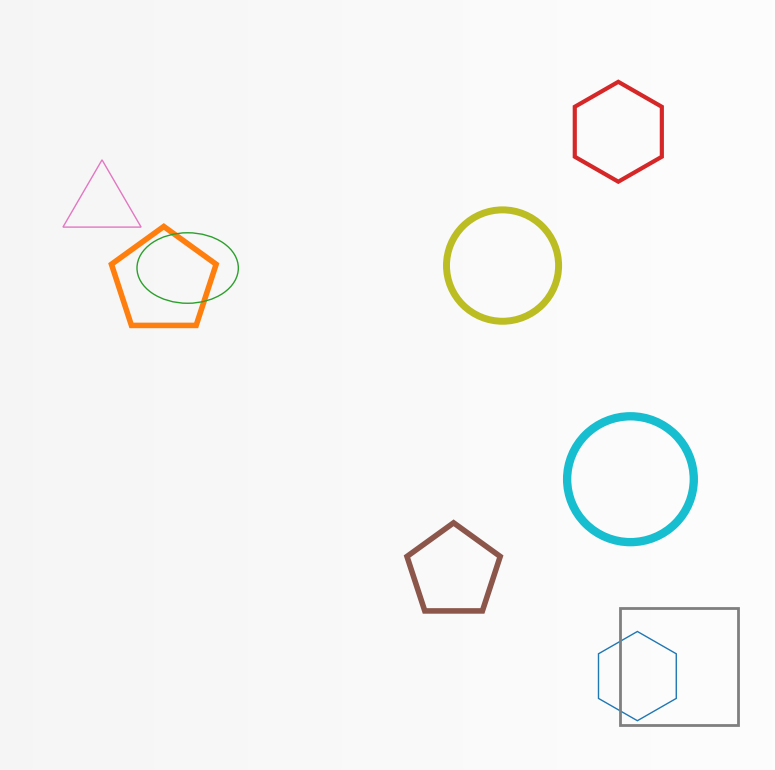[{"shape": "hexagon", "thickness": 0.5, "radius": 0.29, "center": [0.822, 0.122]}, {"shape": "pentagon", "thickness": 2, "radius": 0.36, "center": [0.211, 0.635]}, {"shape": "oval", "thickness": 0.5, "radius": 0.33, "center": [0.242, 0.652]}, {"shape": "hexagon", "thickness": 1.5, "radius": 0.32, "center": [0.798, 0.829]}, {"shape": "pentagon", "thickness": 2, "radius": 0.32, "center": [0.585, 0.258]}, {"shape": "triangle", "thickness": 0.5, "radius": 0.29, "center": [0.132, 0.734]}, {"shape": "square", "thickness": 1, "radius": 0.38, "center": [0.877, 0.135]}, {"shape": "circle", "thickness": 2.5, "radius": 0.36, "center": [0.648, 0.655]}, {"shape": "circle", "thickness": 3, "radius": 0.41, "center": [0.813, 0.378]}]